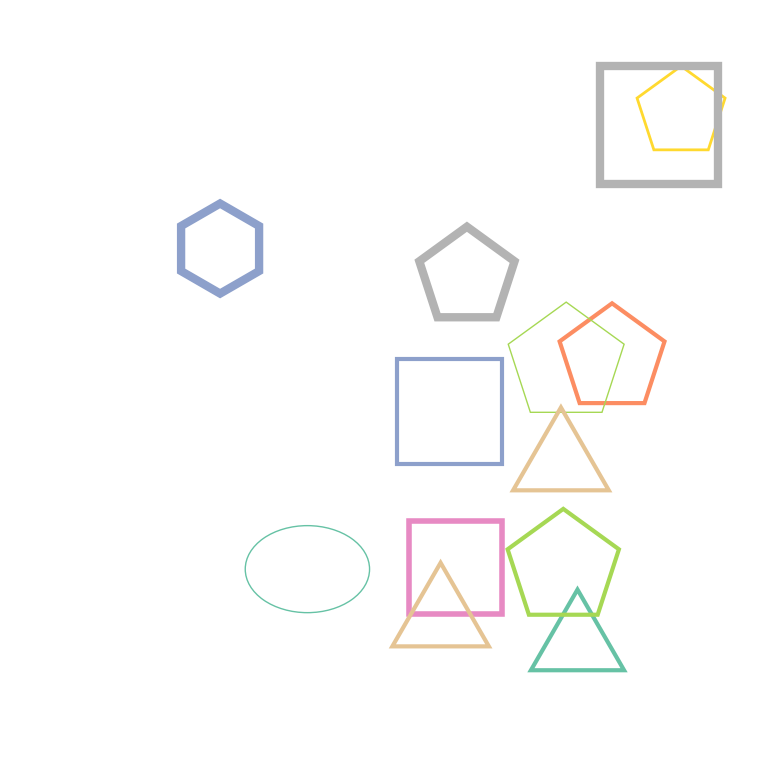[{"shape": "oval", "thickness": 0.5, "radius": 0.4, "center": [0.399, 0.261]}, {"shape": "triangle", "thickness": 1.5, "radius": 0.35, "center": [0.75, 0.164]}, {"shape": "pentagon", "thickness": 1.5, "radius": 0.36, "center": [0.795, 0.534]}, {"shape": "hexagon", "thickness": 3, "radius": 0.29, "center": [0.286, 0.677]}, {"shape": "square", "thickness": 1.5, "radius": 0.34, "center": [0.584, 0.465]}, {"shape": "square", "thickness": 2, "radius": 0.3, "center": [0.591, 0.263]}, {"shape": "pentagon", "thickness": 1.5, "radius": 0.38, "center": [0.732, 0.263]}, {"shape": "pentagon", "thickness": 0.5, "radius": 0.4, "center": [0.735, 0.529]}, {"shape": "pentagon", "thickness": 1, "radius": 0.3, "center": [0.885, 0.854]}, {"shape": "triangle", "thickness": 1.5, "radius": 0.36, "center": [0.572, 0.197]}, {"shape": "triangle", "thickness": 1.5, "radius": 0.36, "center": [0.728, 0.399]}, {"shape": "pentagon", "thickness": 3, "radius": 0.33, "center": [0.606, 0.641]}, {"shape": "square", "thickness": 3, "radius": 0.39, "center": [0.856, 0.838]}]